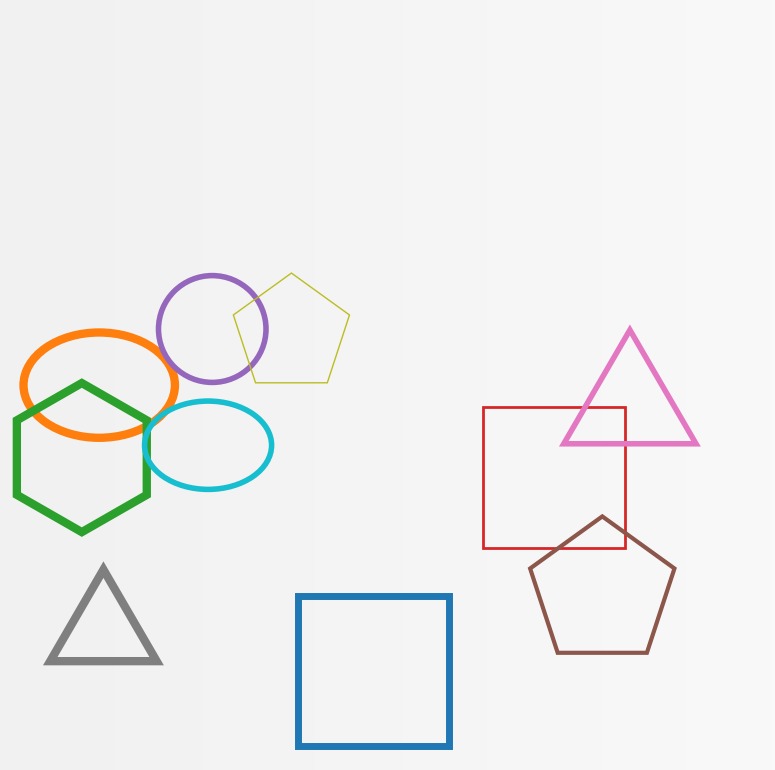[{"shape": "square", "thickness": 2.5, "radius": 0.49, "center": [0.482, 0.129]}, {"shape": "oval", "thickness": 3, "radius": 0.49, "center": [0.128, 0.5]}, {"shape": "hexagon", "thickness": 3, "radius": 0.48, "center": [0.106, 0.406]}, {"shape": "square", "thickness": 1, "radius": 0.46, "center": [0.715, 0.379]}, {"shape": "circle", "thickness": 2, "radius": 0.35, "center": [0.274, 0.573]}, {"shape": "pentagon", "thickness": 1.5, "radius": 0.49, "center": [0.777, 0.231]}, {"shape": "triangle", "thickness": 2, "radius": 0.49, "center": [0.813, 0.473]}, {"shape": "triangle", "thickness": 3, "radius": 0.4, "center": [0.133, 0.181]}, {"shape": "pentagon", "thickness": 0.5, "radius": 0.39, "center": [0.376, 0.567]}, {"shape": "oval", "thickness": 2, "radius": 0.41, "center": [0.268, 0.422]}]